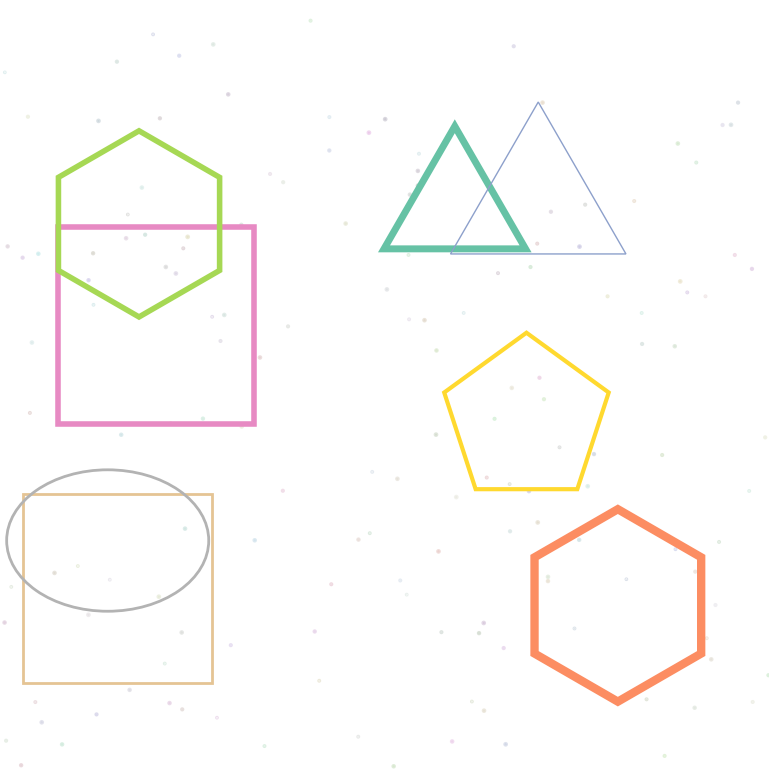[{"shape": "triangle", "thickness": 2.5, "radius": 0.53, "center": [0.591, 0.73]}, {"shape": "hexagon", "thickness": 3, "radius": 0.62, "center": [0.802, 0.214]}, {"shape": "triangle", "thickness": 0.5, "radius": 0.66, "center": [0.699, 0.736]}, {"shape": "square", "thickness": 2, "radius": 0.64, "center": [0.202, 0.578]}, {"shape": "hexagon", "thickness": 2, "radius": 0.6, "center": [0.181, 0.709]}, {"shape": "pentagon", "thickness": 1.5, "radius": 0.56, "center": [0.684, 0.456]}, {"shape": "square", "thickness": 1, "radius": 0.61, "center": [0.153, 0.236]}, {"shape": "oval", "thickness": 1, "radius": 0.66, "center": [0.14, 0.298]}]